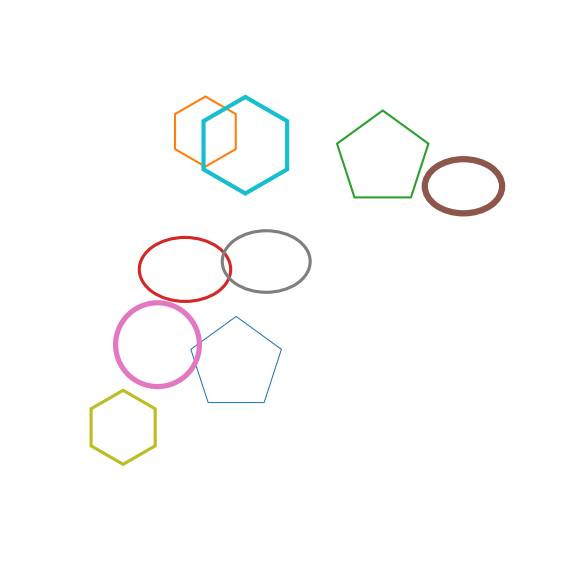[{"shape": "pentagon", "thickness": 0.5, "radius": 0.41, "center": [0.409, 0.369]}, {"shape": "hexagon", "thickness": 1, "radius": 0.3, "center": [0.356, 0.771]}, {"shape": "pentagon", "thickness": 1, "radius": 0.42, "center": [0.663, 0.725]}, {"shape": "oval", "thickness": 1.5, "radius": 0.4, "center": [0.32, 0.533]}, {"shape": "oval", "thickness": 3, "radius": 0.33, "center": [0.803, 0.677]}, {"shape": "circle", "thickness": 2.5, "radius": 0.36, "center": [0.273, 0.402]}, {"shape": "oval", "thickness": 1.5, "radius": 0.38, "center": [0.461, 0.546]}, {"shape": "hexagon", "thickness": 1.5, "radius": 0.32, "center": [0.213, 0.259]}, {"shape": "hexagon", "thickness": 2, "radius": 0.42, "center": [0.425, 0.748]}]